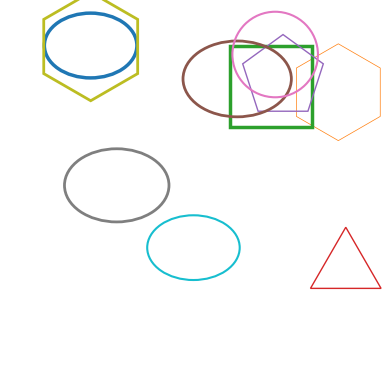[{"shape": "oval", "thickness": 2.5, "radius": 0.6, "center": [0.235, 0.882]}, {"shape": "hexagon", "thickness": 0.5, "radius": 0.63, "center": [0.879, 0.76]}, {"shape": "square", "thickness": 2.5, "radius": 0.53, "center": [0.704, 0.775]}, {"shape": "triangle", "thickness": 1, "radius": 0.53, "center": [0.898, 0.304]}, {"shape": "pentagon", "thickness": 1, "radius": 0.55, "center": [0.735, 0.8]}, {"shape": "oval", "thickness": 2, "radius": 0.7, "center": [0.616, 0.795]}, {"shape": "circle", "thickness": 1.5, "radius": 0.56, "center": [0.715, 0.858]}, {"shape": "oval", "thickness": 2, "radius": 0.68, "center": [0.303, 0.519]}, {"shape": "hexagon", "thickness": 2, "radius": 0.7, "center": [0.236, 0.879]}, {"shape": "oval", "thickness": 1.5, "radius": 0.6, "center": [0.502, 0.357]}]